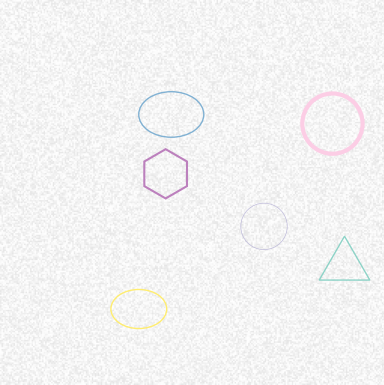[{"shape": "triangle", "thickness": 1, "radius": 0.38, "center": [0.895, 0.31]}, {"shape": "circle", "thickness": 0.5, "radius": 0.3, "center": [0.686, 0.412]}, {"shape": "oval", "thickness": 1, "radius": 0.42, "center": [0.445, 0.703]}, {"shape": "circle", "thickness": 3, "radius": 0.39, "center": [0.864, 0.679]}, {"shape": "hexagon", "thickness": 1.5, "radius": 0.32, "center": [0.43, 0.549]}, {"shape": "oval", "thickness": 1, "radius": 0.36, "center": [0.361, 0.197]}]